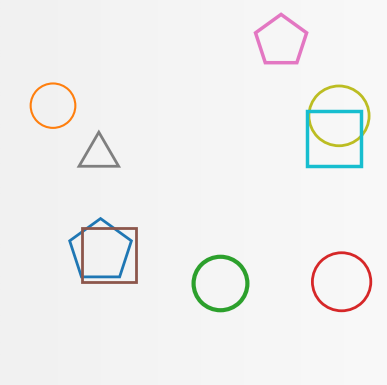[{"shape": "pentagon", "thickness": 2, "radius": 0.42, "center": [0.259, 0.349]}, {"shape": "circle", "thickness": 1.5, "radius": 0.29, "center": [0.137, 0.726]}, {"shape": "circle", "thickness": 3, "radius": 0.35, "center": [0.569, 0.264]}, {"shape": "circle", "thickness": 2, "radius": 0.38, "center": [0.882, 0.268]}, {"shape": "square", "thickness": 2, "radius": 0.35, "center": [0.281, 0.338]}, {"shape": "pentagon", "thickness": 2.5, "radius": 0.35, "center": [0.725, 0.893]}, {"shape": "triangle", "thickness": 2, "radius": 0.29, "center": [0.255, 0.598]}, {"shape": "circle", "thickness": 2, "radius": 0.39, "center": [0.875, 0.699]}, {"shape": "square", "thickness": 2.5, "radius": 0.35, "center": [0.862, 0.64]}]